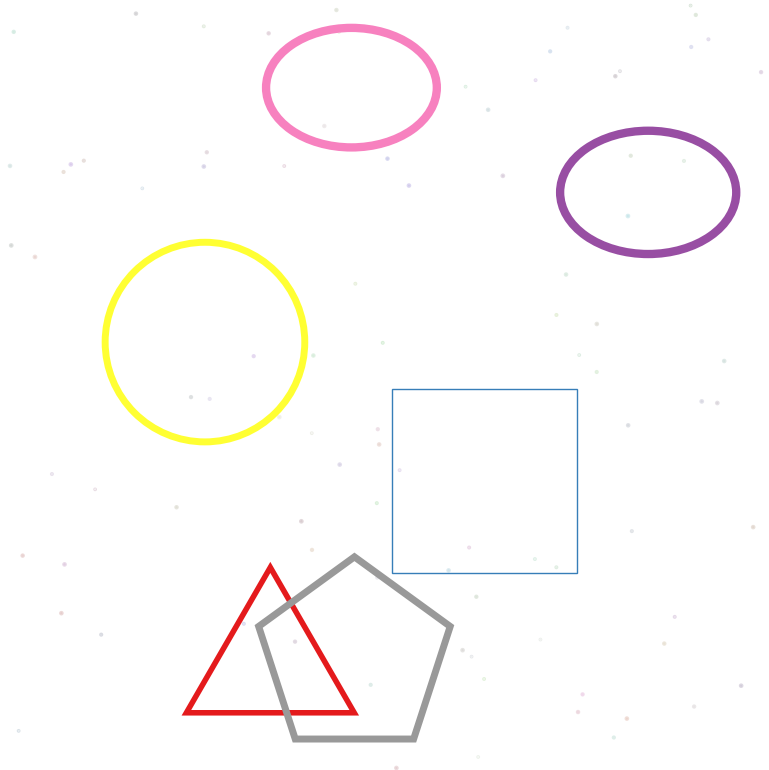[{"shape": "triangle", "thickness": 2, "radius": 0.63, "center": [0.351, 0.137]}, {"shape": "square", "thickness": 0.5, "radius": 0.6, "center": [0.629, 0.376]}, {"shape": "oval", "thickness": 3, "radius": 0.57, "center": [0.842, 0.75]}, {"shape": "circle", "thickness": 2.5, "radius": 0.65, "center": [0.266, 0.556]}, {"shape": "oval", "thickness": 3, "radius": 0.55, "center": [0.456, 0.886]}, {"shape": "pentagon", "thickness": 2.5, "radius": 0.65, "center": [0.46, 0.146]}]